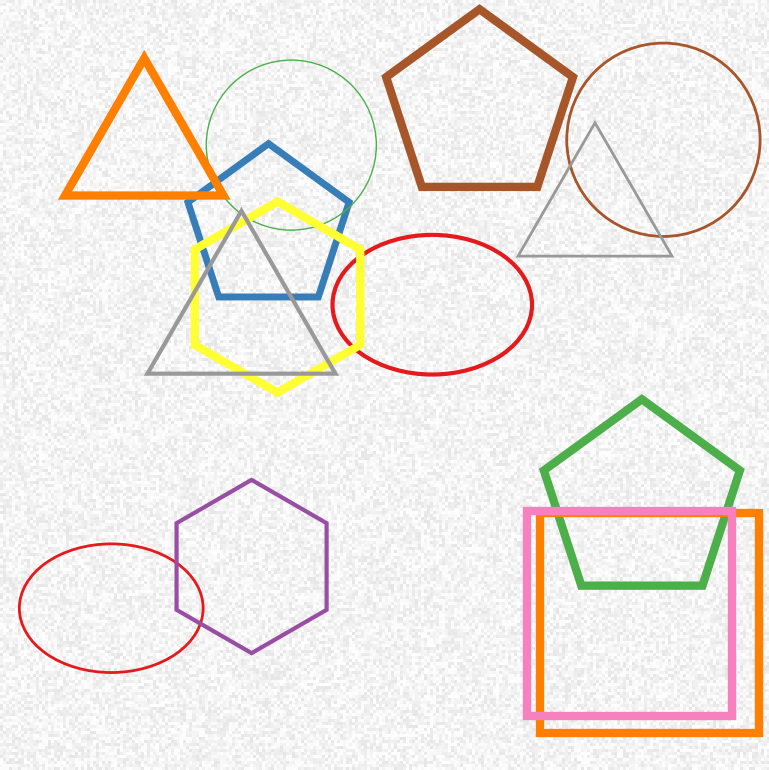[{"shape": "oval", "thickness": 1.5, "radius": 0.65, "center": [0.561, 0.604]}, {"shape": "oval", "thickness": 1, "radius": 0.6, "center": [0.144, 0.21]}, {"shape": "pentagon", "thickness": 2.5, "radius": 0.55, "center": [0.349, 0.703]}, {"shape": "circle", "thickness": 0.5, "radius": 0.55, "center": [0.378, 0.812]}, {"shape": "pentagon", "thickness": 3, "radius": 0.67, "center": [0.834, 0.348]}, {"shape": "hexagon", "thickness": 1.5, "radius": 0.56, "center": [0.327, 0.264]}, {"shape": "triangle", "thickness": 3, "radius": 0.59, "center": [0.187, 0.805]}, {"shape": "square", "thickness": 3, "radius": 0.71, "center": [0.843, 0.191]}, {"shape": "hexagon", "thickness": 3, "radius": 0.62, "center": [0.36, 0.614]}, {"shape": "pentagon", "thickness": 3, "radius": 0.64, "center": [0.623, 0.86]}, {"shape": "circle", "thickness": 1, "radius": 0.63, "center": [0.862, 0.818]}, {"shape": "square", "thickness": 3, "radius": 0.67, "center": [0.818, 0.203]}, {"shape": "triangle", "thickness": 1, "radius": 0.58, "center": [0.773, 0.725]}, {"shape": "triangle", "thickness": 1.5, "radius": 0.7, "center": [0.314, 0.585]}]